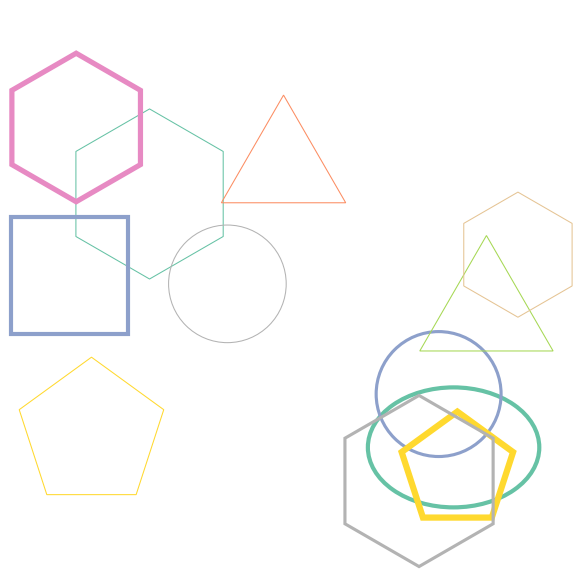[{"shape": "oval", "thickness": 2, "radius": 0.74, "center": [0.785, 0.224]}, {"shape": "hexagon", "thickness": 0.5, "radius": 0.74, "center": [0.259, 0.663]}, {"shape": "triangle", "thickness": 0.5, "radius": 0.62, "center": [0.491, 0.71]}, {"shape": "square", "thickness": 2, "radius": 0.51, "center": [0.121, 0.522]}, {"shape": "circle", "thickness": 1.5, "radius": 0.54, "center": [0.76, 0.317]}, {"shape": "hexagon", "thickness": 2.5, "radius": 0.64, "center": [0.132, 0.778]}, {"shape": "triangle", "thickness": 0.5, "radius": 0.67, "center": [0.842, 0.458]}, {"shape": "pentagon", "thickness": 0.5, "radius": 0.66, "center": [0.158, 0.249]}, {"shape": "pentagon", "thickness": 3, "radius": 0.51, "center": [0.792, 0.185]}, {"shape": "hexagon", "thickness": 0.5, "radius": 0.54, "center": [0.897, 0.558]}, {"shape": "circle", "thickness": 0.5, "radius": 0.51, "center": [0.394, 0.508]}, {"shape": "hexagon", "thickness": 1.5, "radius": 0.74, "center": [0.726, 0.166]}]